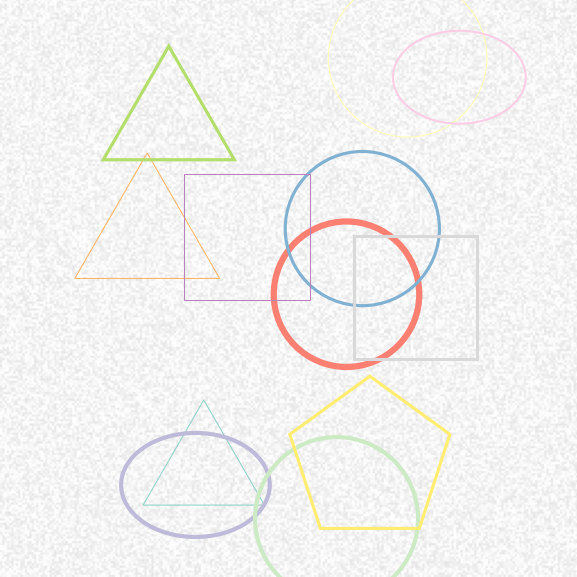[{"shape": "triangle", "thickness": 0.5, "radius": 0.61, "center": [0.353, 0.185]}, {"shape": "circle", "thickness": 0.5, "radius": 0.69, "center": [0.706, 0.899]}, {"shape": "oval", "thickness": 2, "radius": 0.64, "center": [0.338, 0.159]}, {"shape": "circle", "thickness": 3, "radius": 0.63, "center": [0.6, 0.49]}, {"shape": "circle", "thickness": 1.5, "radius": 0.67, "center": [0.627, 0.603]}, {"shape": "triangle", "thickness": 0.5, "radius": 0.72, "center": [0.255, 0.589]}, {"shape": "triangle", "thickness": 1.5, "radius": 0.66, "center": [0.292, 0.788]}, {"shape": "oval", "thickness": 1, "radius": 0.58, "center": [0.795, 0.865]}, {"shape": "square", "thickness": 1.5, "radius": 0.53, "center": [0.72, 0.484]}, {"shape": "square", "thickness": 0.5, "radius": 0.54, "center": [0.428, 0.589]}, {"shape": "circle", "thickness": 2, "radius": 0.71, "center": [0.583, 0.101]}, {"shape": "pentagon", "thickness": 1.5, "radius": 0.73, "center": [0.64, 0.202]}]